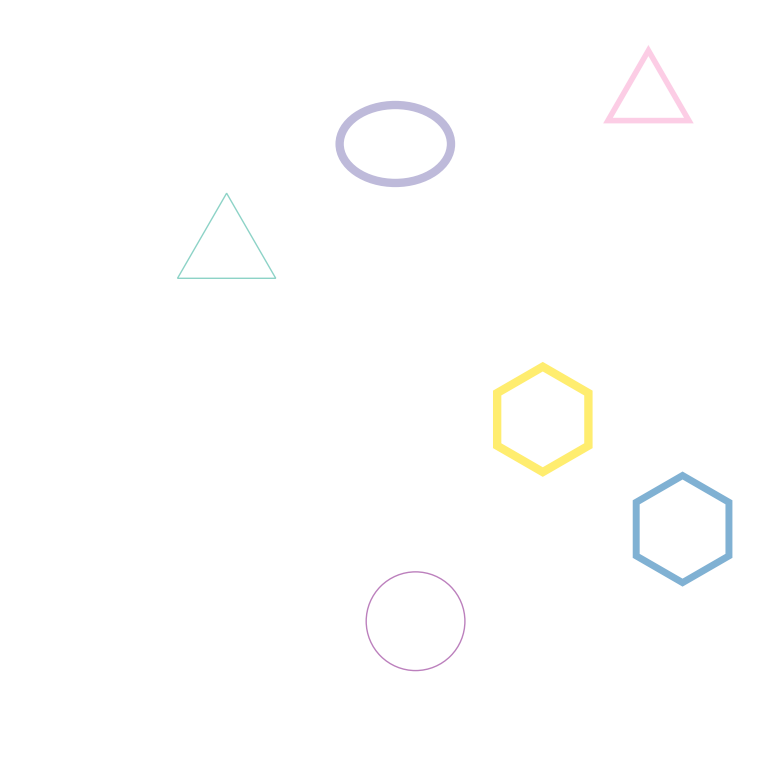[{"shape": "triangle", "thickness": 0.5, "radius": 0.37, "center": [0.294, 0.675]}, {"shape": "oval", "thickness": 3, "radius": 0.36, "center": [0.513, 0.813]}, {"shape": "hexagon", "thickness": 2.5, "radius": 0.35, "center": [0.886, 0.313]}, {"shape": "triangle", "thickness": 2, "radius": 0.3, "center": [0.842, 0.874]}, {"shape": "circle", "thickness": 0.5, "radius": 0.32, "center": [0.54, 0.193]}, {"shape": "hexagon", "thickness": 3, "radius": 0.34, "center": [0.705, 0.455]}]